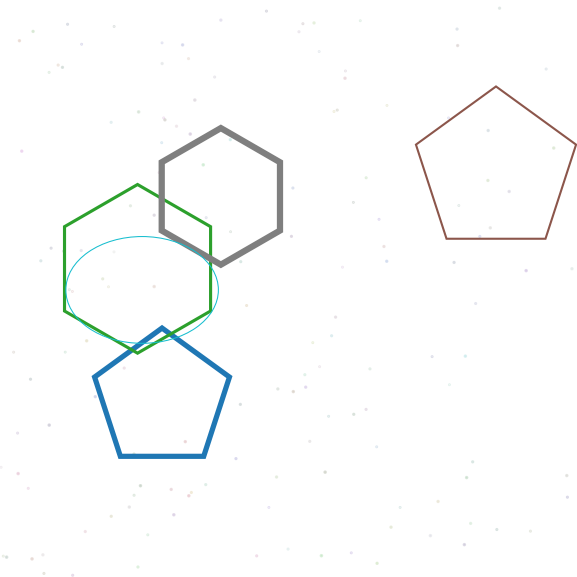[{"shape": "pentagon", "thickness": 2.5, "radius": 0.61, "center": [0.281, 0.308]}, {"shape": "hexagon", "thickness": 1.5, "radius": 0.73, "center": [0.238, 0.534]}, {"shape": "pentagon", "thickness": 1, "radius": 0.73, "center": [0.859, 0.704]}, {"shape": "hexagon", "thickness": 3, "radius": 0.59, "center": [0.382, 0.659]}, {"shape": "oval", "thickness": 0.5, "radius": 0.66, "center": [0.246, 0.497]}]